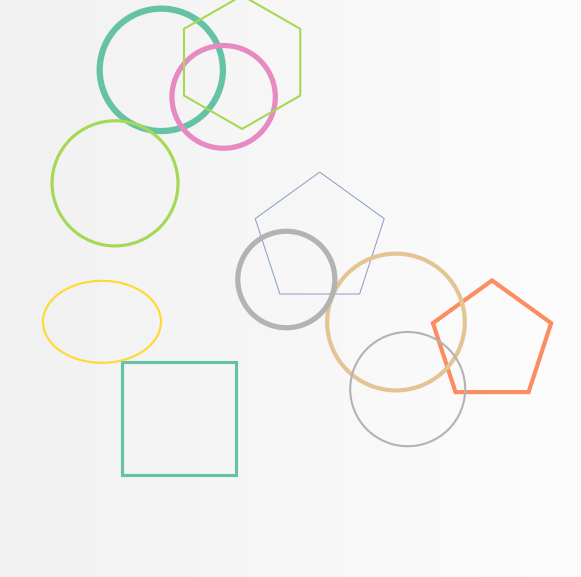[{"shape": "circle", "thickness": 3, "radius": 0.53, "center": [0.277, 0.878]}, {"shape": "square", "thickness": 1.5, "radius": 0.49, "center": [0.307, 0.275]}, {"shape": "pentagon", "thickness": 2, "radius": 0.53, "center": [0.847, 0.407]}, {"shape": "pentagon", "thickness": 0.5, "radius": 0.58, "center": [0.55, 0.584]}, {"shape": "circle", "thickness": 2.5, "radius": 0.44, "center": [0.385, 0.831]}, {"shape": "circle", "thickness": 1.5, "radius": 0.54, "center": [0.198, 0.682]}, {"shape": "hexagon", "thickness": 1, "radius": 0.58, "center": [0.417, 0.891]}, {"shape": "oval", "thickness": 1, "radius": 0.51, "center": [0.175, 0.442]}, {"shape": "circle", "thickness": 2, "radius": 0.59, "center": [0.681, 0.441]}, {"shape": "circle", "thickness": 1, "radius": 0.49, "center": [0.701, 0.325]}, {"shape": "circle", "thickness": 2.5, "radius": 0.42, "center": [0.493, 0.515]}]